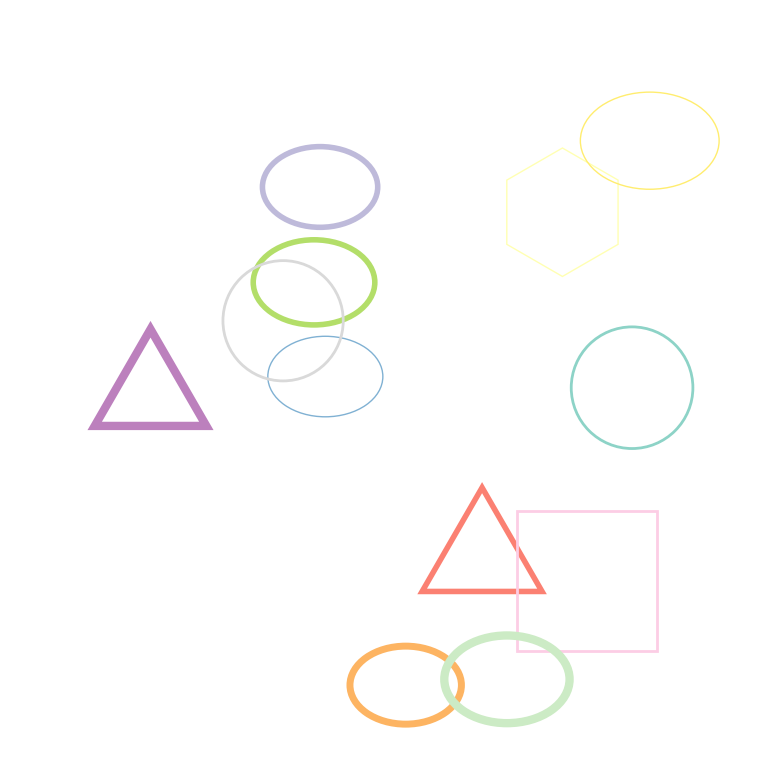[{"shape": "circle", "thickness": 1, "radius": 0.39, "center": [0.821, 0.496]}, {"shape": "hexagon", "thickness": 0.5, "radius": 0.42, "center": [0.73, 0.724]}, {"shape": "oval", "thickness": 2, "radius": 0.37, "center": [0.416, 0.757]}, {"shape": "triangle", "thickness": 2, "radius": 0.45, "center": [0.626, 0.277]}, {"shape": "oval", "thickness": 0.5, "radius": 0.37, "center": [0.423, 0.511]}, {"shape": "oval", "thickness": 2.5, "radius": 0.36, "center": [0.527, 0.11]}, {"shape": "oval", "thickness": 2, "radius": 0.39, "center": [0.408, 0.633]}, {"shape": "square", "thickness": 1, "radius": 0.45, "center": [0.762, 0.245]}, {"shape": "circle", "thickness": 1, "radius": 0.39, "center": [0.368, 0.583]}, {"shape": "triangle", "thickness": 3, "radius": 0.42, "center": [0.195, 0.489]}, {"shape": "oval", "thickness": 3, "radius": 0.41, "center": [0.658, 0.118]}, {"shape": "oval", "thickness": 0.5, "radius": 0.45, "center": [0.844, 0.817]}]